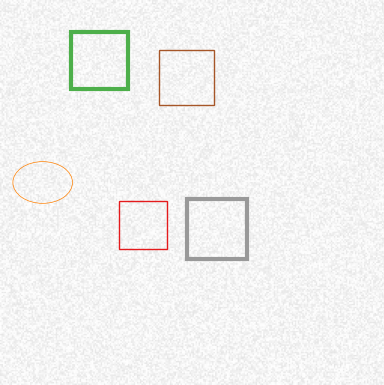[{"shape": "square", "thickness": 1, "radius": 0.31, "center": [0.371, 0.415]}, {"shape": "square", "thickness": 3, "radius": 0.37, "center": [0.259, 0.843]}, {"shape": "oval", "thickness": 0.5, "radius": 0.39, "center": [0.111, 0.526]}, {"shape": "square", "thickness": 1, "radius": 0.36, "center": [0.484, 0.8]}, {"shape": "square", "thickness": 3, "radius": 0.39, "center": [0.564, 0.405]}]